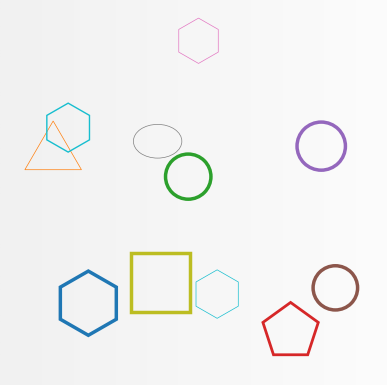[{"shape": "hexagon", "thickness": 2.5, "radius": 0.42, "center": [0.228, 0.212]}, {"shape": "triangle", "thickness": 0.5, "radius": 0.42, "center": [0.137, 0.601]}, {"shape": "circle", "thickness": 2.5, "radius": 0.29, "center": [0.486, 0.541]}, {"shape": "pentagon", "thickness": 2, "radius": 0.38, "center": [0.75, 0.139]}, {"shape": "circle", "thickness": 2.5, "radius": 0.31, "center": [0.829, 0.62]}, {"shape": "circle", "thickness": 2.5, "radius": 0.29, "center": [0.865, 0.252]}, {"shape": "hexagon", "thickness": 0.5, "radius": 0.29, "center": [0.512, 0.894]}, {"shape": "oval", "thickness": 0.5, "radius": 0.31, "center": [0.407, 0.633]}, {"shape": "square", "thickness": 2.5, "radius": 0.38, "center": [0.415, 0.266]}, {"shape": "hexagon", "thickness": 0.5, "radius": 0.31, "center": [0.56, 0.236]}, {"shape": "hexagon", "thickness": 1, "radius": 0.32, "center": [0.176, 0.669]}]